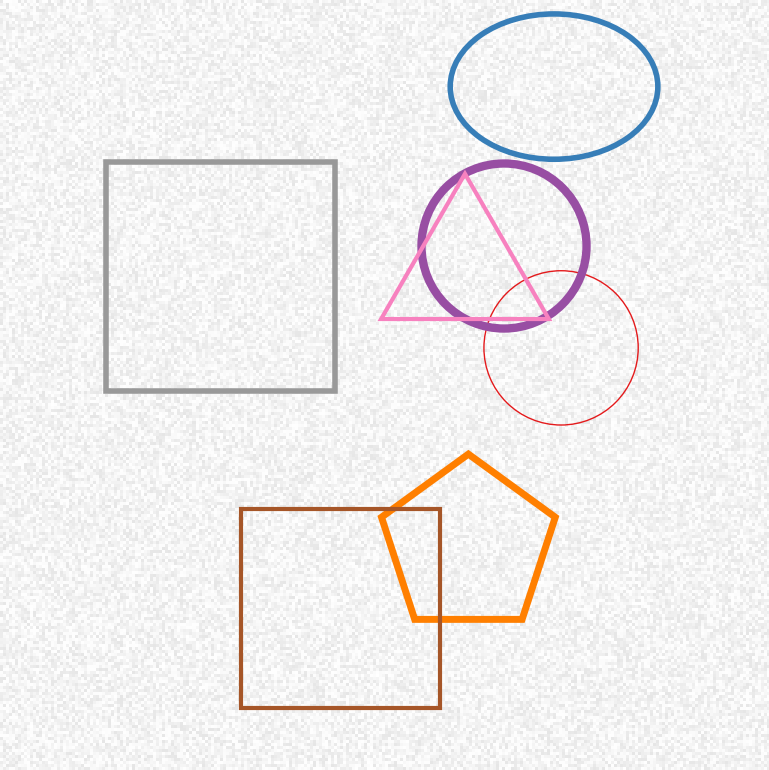[{"shape": "circle", "thickness": 0.5, "radius": 0.5, "center": [0.729, 0.548]}, {"shape": "oval", "thickness": 2, "radius": 0.67, "center": [0.72, 0.888]}, {"shape": "circle", "thickness": 3, "radius": 0.54, "center": [0.655, 0.681]}, {"shape": "pentagon", "thickness": 2.5, "radius": 0.59, "center": [0.608, 0.292]}, {"shape": "square", "thickness": 1.5, "radius": 0.65, "center": [0.443, 0.21]}, {"shape": "triangle", "thickness": 1.5, "radius": 0.63, "center": [0.604, 0.649]}, {"shape": "square", "thickness": 2, "radius": 0.74, "center": [0.286, 0.641]}]